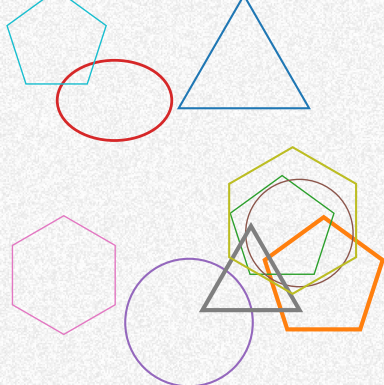[{"shape": "triangle", "thickness": 1.5, "radius": 0.98, "center": [0.634, 0.817]}, {"shape": "pentagon", "thickness": 3, "radius": 0.81, "center": [0.841, 0.275]}, {"shape": "pentagon", "thickness": 1, "radius": 0.71, "center": [0.733, 0.402]}, {"shape": "oval", "thickness": 2, "radius": 0.74, "center": [0.297, 0.739]}, {"shape": "circle", "thickness": 1.5, "radius": 0.83, "center": [0.491, 0.162]}, {"shape": "circle", "thickness": 1, "radius": 0.7, "center": [0.778, 0.395]}, {"shape": "hexagon", "thickness": 1, "radius": 0.77, "center": [0.166, 0.286]}, {"shape": "triangle", "thickness": 3, "radius": 0.73, "center": [0.652, 0.267]}, {"shape": "hexagon", "thickness": 1.5, "radius": 0.95, "center": [0.76, 0.427]}, {"shape": "pentagon", "thickness": 1, "radius": 0.68, "center": [0.147, 0.891]}]